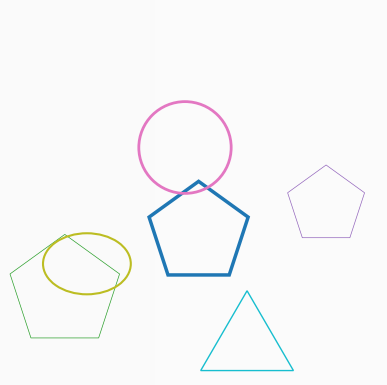[{"shape": "pentagon", "thickness": 2.5, "radius": 0.67, "center": [0.513, 0.395]}, {"shape": "pentagon", "thickness": 0.5, "radius": 0.74, "center": [0.167, 0.242]}, {"shape": "pentagon", "thickness": 0.5, "radius": 0.52, "center": [0.842, 0.467]}, {"shape": "circle", "thickness": 2, "radius": 0.6, "center": [0.477, 0.617]}, {"shape": "oval", "thickness": 1.5, "radius": 0.57, "center": [0.224, 0.315]}, {"shape": "triangle", "thickness": 1, "radius": 0.69, "center": [0.638, 0.107]}]